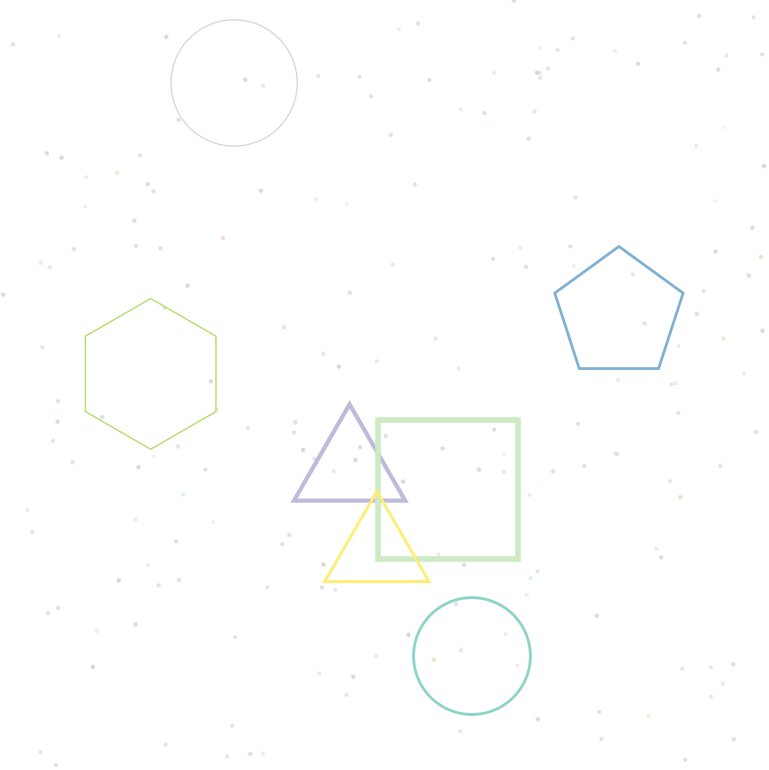[{"shape": "circle", "thickness": 1, "radius": 0.38, "center": [0.613, 0.148]}, {"shape": "triangle", "thickness": 1.5, "radius": 0.42, "center": [0.454, 0.392]}, {"shape": "pentagon", "thickness": 1, "radius": 0.44, "center": [0.804, 0.592]}, {"shape": "hexagon", "thickness": 0.5, "radius": 0.49, "center": [0.196, 0.514]}, {"shape": "circle", "thickness": 0.5, "radius": 0.41, "center": [0.304, 0.892]}, {"shape": "square", "thickness": 2, "radius": 0.45, "center": [0.582, 0.364]}, {"shape": "triangle", "thickness": 1, "radius": 0.39, "center": [0.49, 0.284]}]